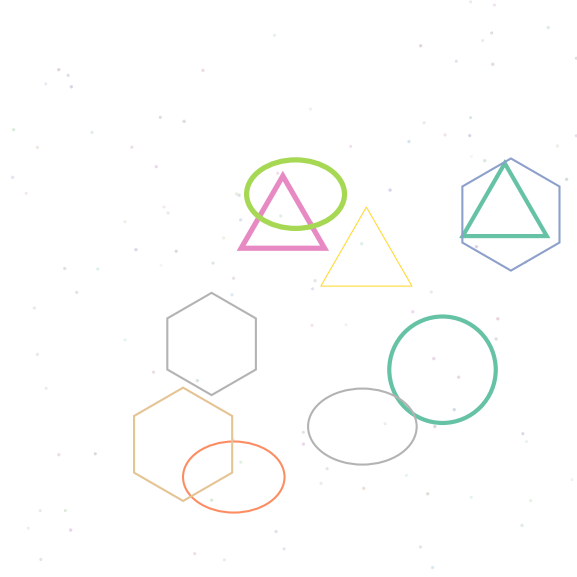[{"shape": "triangle", "thickness": 2, "radius": 0.42, "center": [0.874, 0.632]}, {"shape": "circle", "thickness": 2, "radius": 0.46, "center": [0.766, 0.359]}, {"shape": "oval", "thickness": 1, "radius": 0.44, "center": [0.405, 0.173]}, {"shape": "hexagon", "thickness": 1, "radius": 0.49, "center": [0.885, 0.628]}, {"shape": "triangle", "thickness": 2.5, "radius": 0.42, "center": [0.49, 0.611]}, {"shape": "oval", "thickness": 2.5, "radius": 0.42, "center": [0.512, 0.663]}, {"shape": "triangle", "thickness": 0.5, "radius": 0.46, "center": [0.634, 0.549]}, {"shape": "hexagon", "thickness": 1, "radius": 0.49, "center": [0.317, 0.23]}, {"shape": "hexagon", "thickness": 1, "radius": 0.44, "center": [0.366, 0.404]}, {"shape": "oval", "thickness": 1, "radius": 0.47, "center": [0.627, 0.26]}]